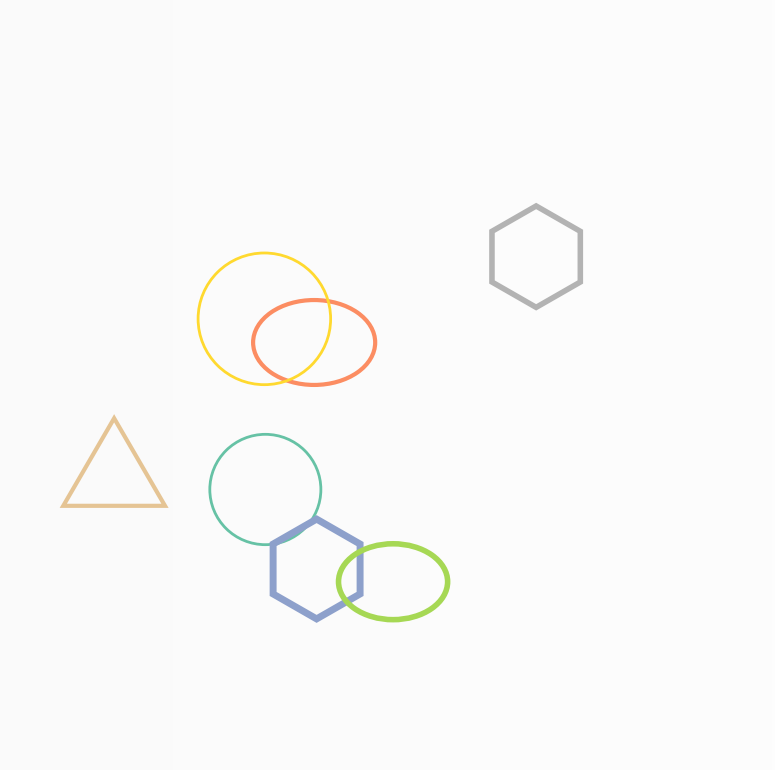[{"shape": "circle", "thickness": 1, "radius": 0.36, "center": [0.342, 0.364]}, {"shape": "oval", "thickness": 1.5, "radius": 0.39, "center": [0.405, 0.555]}, {"shape": "hexagon", "thickness": 2.5, "radius": 0.32, "center": [0.409, 0.261]}, {"shape": "oval", "thickness": 2, "radius": 0.35, "center": [0.507, 0.245]}, {"shape": "circle", "thickness": 1, "radius": 0.43, "center": [0.341, 0.586]}, {"shape": "triangle", "thickness": 1.5, "radius": 0.38, "center": [0.147, 0.381]}, {"shape": "hexagon", "thickness": 2, "radius": 0.33, "center": [0.692, 0.667]}]